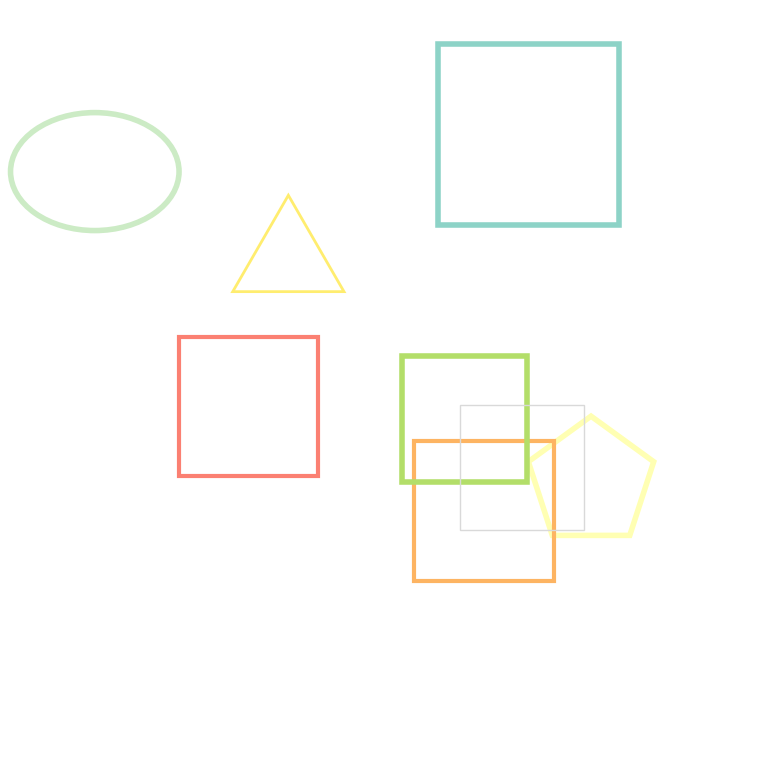[{"shape": "square", "thickness": 2, "radius": 0.59, "center": [0.686, 0.825]}, {"shape": "pentagon", "thickness": 2, "radius": 0.43, "center": [0.768, 0.374]}, {"shape": "square", "thickness": 1.5, "radius": 0.45, "center": [0.323, 0.472]}, {"shape": "square", "thickness": 1.5, "radius": 0.45, "center": [0.628, 0.336]}, {"shape": "square", "thickness": 2, "radius": 0.41, "center": [0.603, 0.456]}, {"shape": "square", "thickness": 0.5, "radius": 0.41, "center": [0.678, 0.393]}, {"shape": "oval", "thickness": 2, "radius": 0.55, "center": [0.123, 0.777]}, {"shape": "triangle", "thickness": 1, "radius": 0.42, "center": [0.374, 0.663]}]